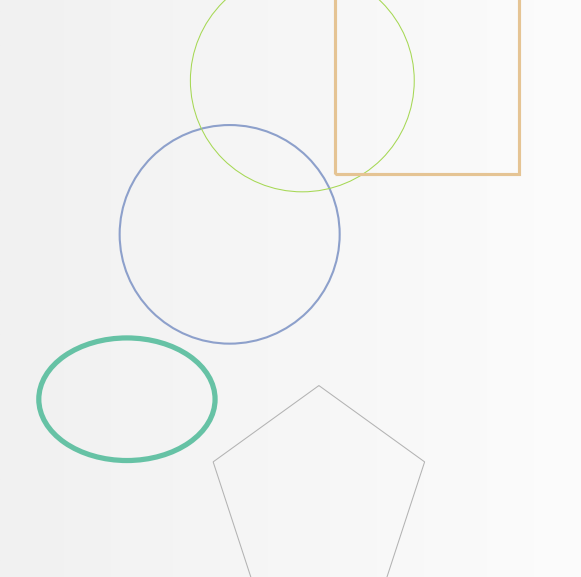[{"shape": "oval", "thickness": 2.5, "radius": 0.76, "center": [0.218, 0.308]}, {"shape": "circle", "thickness": 1, "radius": 0.95, "center": [0.395, 0.593]}, {"shape": "circle", "thickness": 0.5, "radius": 0.96, "center": [0.52, 0.86]}, {"shape": "square", "thickness": 1.5, "radius": 0.79, "center": [0.734, 0.856]}, {"shape": "pentagon", "thickness": 0.5, "radius": 0.96, "center": [0.549, 0.14]}]